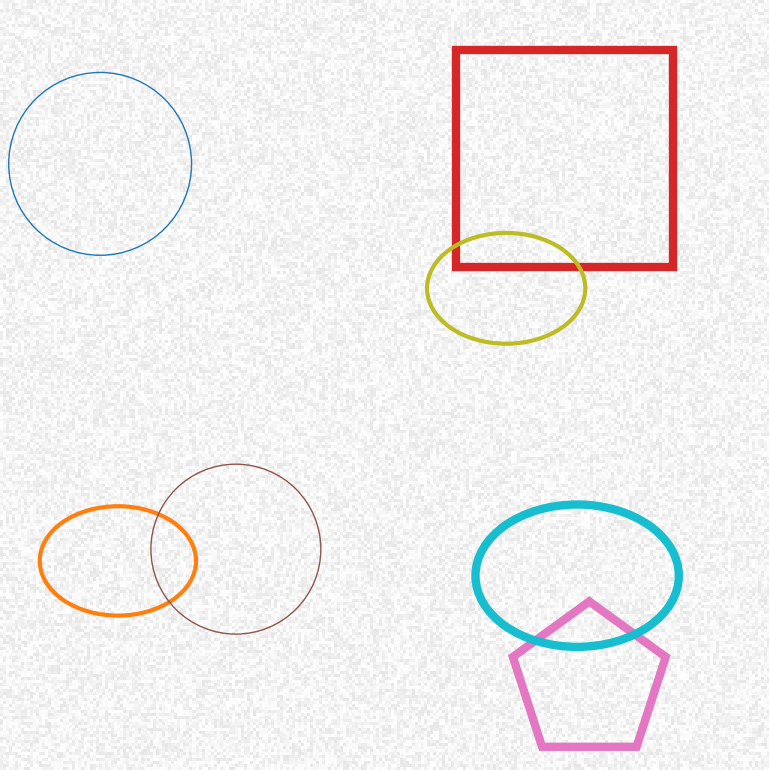[{"shape": "circle", "thickness": 0.5, "radius": 0.59, "center": [0.13, 0.787]}, {"shape": "oval", "thickness": 1.5, "radius": 0.51, "center": [0.153, 0.272]}, {"shape": "square", "thickness": 3, "radius": 0.7, "center": [0.733, 0.795]}, {"shape": "circle", "thickness": 0.5, "radius": 0.55, "center": [0.306, 0.287]}, {"shape": "pentagon", "thickness": 3, "radius": 0.52, "center": [0.765, 0.115]}, {"shape": "oval", "thickness": 1.5, "radius": 0.51, "center": [0.657, 0.626]}, {"shape": "oval", "thickness": 3, "radius": 0.66, "center": [0.75, 0.252]}]